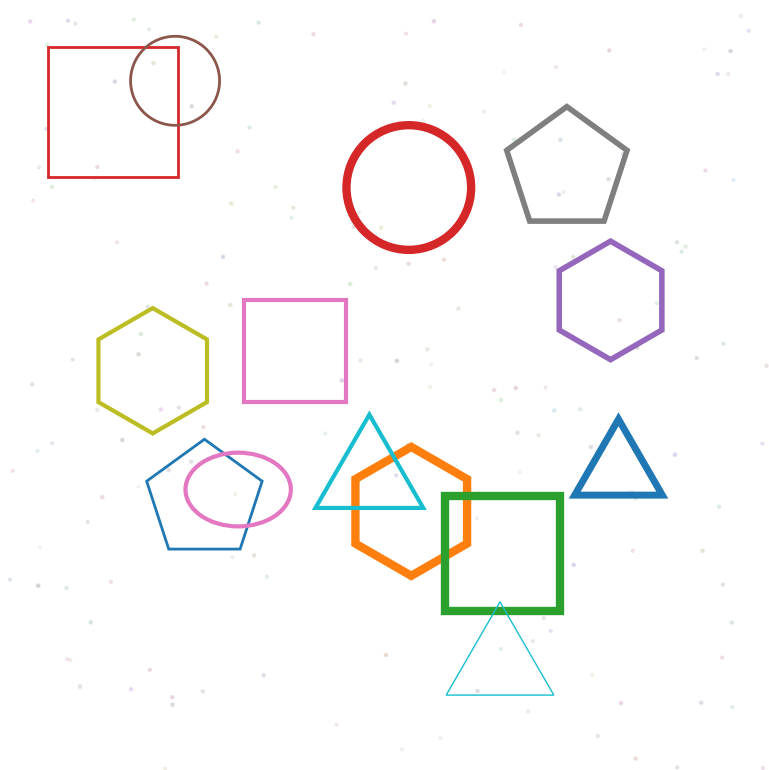[{"shape": "triangle", "thickness": 2.5, "radius": 0.33, "center": [0.803, 0.39]}, {"shape": "pentagon", "thickness": 1, "radius": 0.39, "center": [0.265, 0.351]}, {"shape": "hexagon", "thickness": 3, "radius": 0.42, "center": [0.534, 0.336]}, {"shape": "square", "thickness": 3, "radius": 0.37, "center": [0.652, 0.281]}, {"shape": "square", "thickness": 1, "radius": 0.42, "center": [0.147, 0.854]}, {"shape": "circle", "thickness": 3, "radius": 0.4, "center": [0.531, 0.756]}, {"shape": "hexagon", "thickness": 2, "radius": 0.38, "center": [0.793, 0.61]}, {"shape": "circle", "thickness": 1, "radius": 0.29, "center": [0.227, 0.895]}, {"shape": "square", "thickness": 1.5, "radius": 0.33, "center": [0.383, 0.544]}, {"shape": "oval", "thickness": 1.5, "radius": 0.34, "center": [0.309, 0.364]}, {"shape": "pentagon", "thickness": 2, "radius": 0.41, "center": [0.736, 0.779]}, {"shape": "hexagon", "thickness": 1.5, "radius": 0.41, "center": [0.198, 0.518]}, {"shape": "triangle", "thickness": 0.5, "radius": 0.4, "center": [0.649, 0.138]}, {"shape": "triangle", "thickness": 1.5, "radius": 0.4, "center": [0.48, 0.381]}]